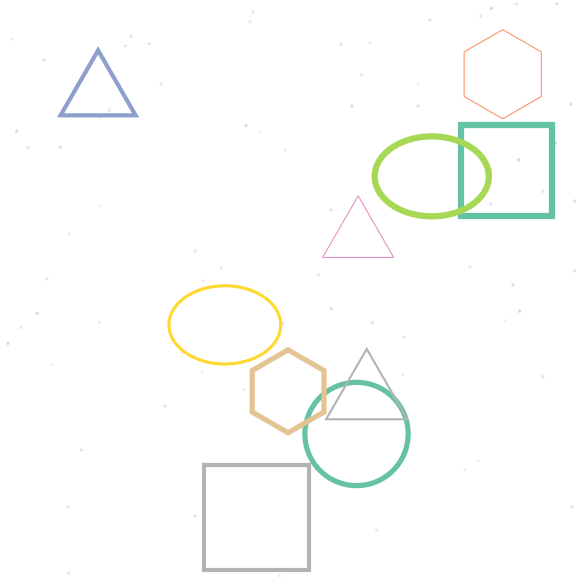[{"shape": "square", "thickness": 3, "radius": 0.39, "center": [0.877, 0.704]}, {"shape": "circle", "thickness": 2.5, "radius": 0.45, "center": [0.617, 0.248]}, {"shape": "hexagon", "thickness": 0.5, "radius": 0.39, "center": [0.871, 0.871]}, {"shape": "triangle", "thickness": 2, "radius": 0.38, "center": [0.17, 0.837]}, {"shape": "triangle", "thickness": 0.5, "radius": 0.36, "center": [0.62, 0.589]}, {"shape": "oval", "thickness": 3, "radius": 0.49, "center": [0.748, 0.694]}, {"shape": "oval", "thickness": 1.5, "radius": 0.48, "center": [0.389, 0.437]}, {"shape": "hexagon", "thickness": 2.5, "radius": 0.36, "center": [0.499, 0.322]}, {"shape": "square", "thickness": 2, "radius": 0.45, "center": [0.445, 0.103]}, {"shape": "triangle", "thickness": 1, "radius": 0.41, "center": [0.635, 0.314]}]